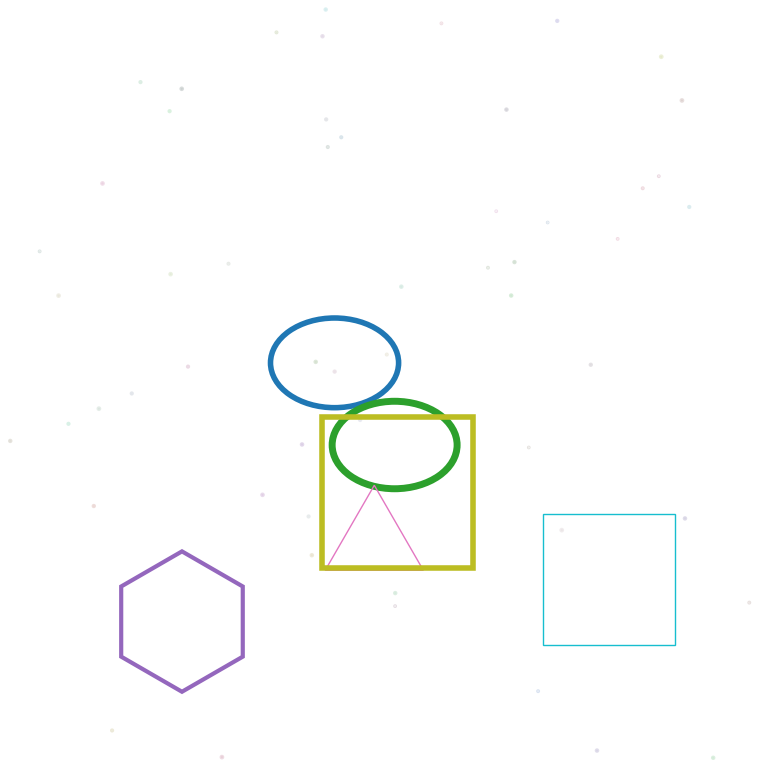[{"shape": "oval", "thickness": 2, "radius": 0.42, "center": [0.434, 0.529]}, {"shape": "oval", "thickness": 2.5, "radius": 0.41, "center": [0.513, 0.422]}, {"shape": "hexagon", "thickness": 1.5, "radius": 0.46, "center": [0.236, 0.193]}, {"shape": "triangle", "thickness": 0.5, "radius": 0.37, "center": [0.486, 0.296]}, {"shape": "square", "thickness": 2, "radius": 0.49, "center": [0.516, 0.361]}, {"shape": "square", "thickness": 0.5, "radius": 0.43, "center": [0.791, 0.247]}]